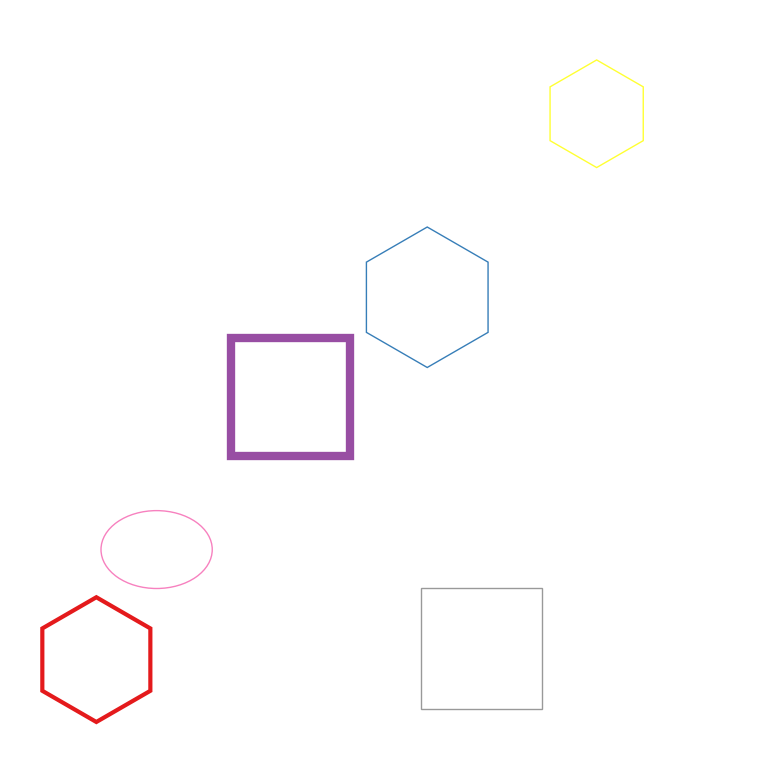[{"shape": "hexagon", "thickness": 1.5, "radius": 0.4, "center": [0.125, 0.143]}, {"shape": "hexagon", "thickness": 0.5, "radius": 0.46, "center": [0.555, 0.614]}, {"shape": "square", "thickness": 3, "radius": 0.39, "center": [0.377, 0.484]}, {"shape": "hexagon", "thickness": 0.5, "radius": 0.35, "center": [0.775, 0.852]}, {"shape": "oval", "thickness": 0.5, "radius": 0.36, "center": [0.203, 0.286]}, {"shape": "square", "thickness": 0.5, "radius": 0.39, "center": [0.625, 0.158]}]